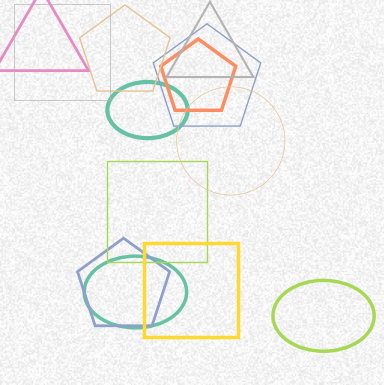[{"shape": "oval", "thickness": 3, "radius": 0.52, "center": [0.383, 0.714]}, {"shape": "oval", "thickness": 2.5, "radius": 0.67, "center": [0.352, 0.242]}, {"shape": "pentagon", "thickness": 2.5, "radius": 0.51, "center": [0.515, 0.796]}, {"shape": "pentagon", "thickness": 1, "radius": 0.73, "center": [0.538, 0.791]}, {"shape": "pentagon", "thickness": 2, "radius": 0.63, "center": [0.321, 0.256]}, {"shape": "triangle", "thickness": 2, "radius": 0.71, "center": [0.108, 0.887]}, {"shape": "oval", "thickness": 2.5, "radius": 0.66, "center": [0.84, 0.18]}, {"shape": "square", "thickness": 1, "radius": 0.65, "center": [0.407, 0.451]}, {"shape": "square", "thickness": 2.5, "radius": 0.61, "center": [0.496, 0.247]}, {"shape": "pentagon", "thickness": 1, "radius": 0.62, "center": [0.324, 0.864]}, {"shape": "circle", "thickness": 0.5, "radius": 0.7, "center": [0.6, 0.634]}, {"shape": "triangle", "thickness": 1.5, "radius": 0.65, "center": [0.545, 0.865]}, {"shape": "square", "thickness": 0.5, "radius": 0.62, "center": [0.162, 0.864]}]